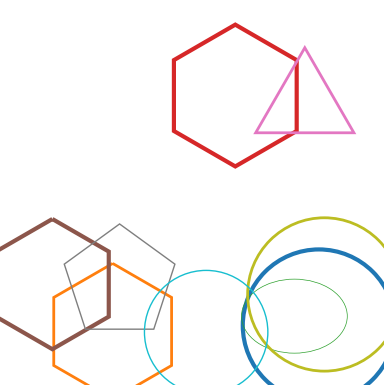[{"shape": "circle", "thickness": 3, "radius": 0.99, "center": [0.828, 0.154]}, {"shape": "hexagon", "thickness": 2, "radius": 0.88, "center": [0.293, 0.139]}, {"shape": "oval", "thickness": 0.5, "radius": 0.69, "center": [0.765, 0.179]}, {"shape": "hexagon", "thickness": 3, "radius": 0.92, "center": [0.611, 0.752]}, {"shape": "hexagon", "thickness": 3, "radius": 0.85, "center": [0.136, 0.262]}, {"shape": "triangle", "thickness": 2, "radius": 0.74, "center": [0.792, 0.729]}, {"shape": "pentagon", "thickness": 1, "radius": 0.76, "center": [0.311, 0.267]}, {"shape": "circle", "thickness": 2, "radius": 1.0, "center": [0.842, 0.235]}, {"shape": "circle", "thickness": 1, "radius": 0.8, "center": [0.535, 0.137]}]